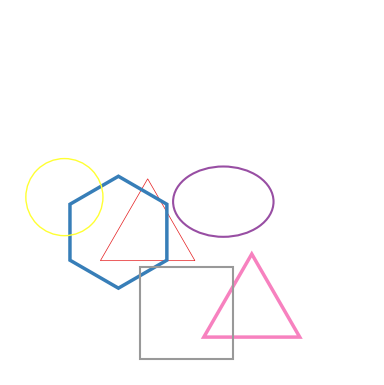[{"shape": "triangle", "thickness": 0.5, "radius": 0.71, "center": [0.384, 0.394]}, {"shape": "hexagon", "thickness": 2.5, "radius": 0.73, "center": [0.308, 0.397]}, {"shape": "oval", "thickness": 1.5, "radius": 0.65, "center": [0.58, 0.476]}, {"shape": "circle", "thickness": 1, "radius": 0.5, "center": [0.167, 0.488]}, {"shape": "triangle", "thickness": 2.5, "radius": 0.72, "center": [0.654, 0.196]}, {"shape": "square", "thickness": 1.5, "radius": 0.6, "center": [0.484, 0.188]}]